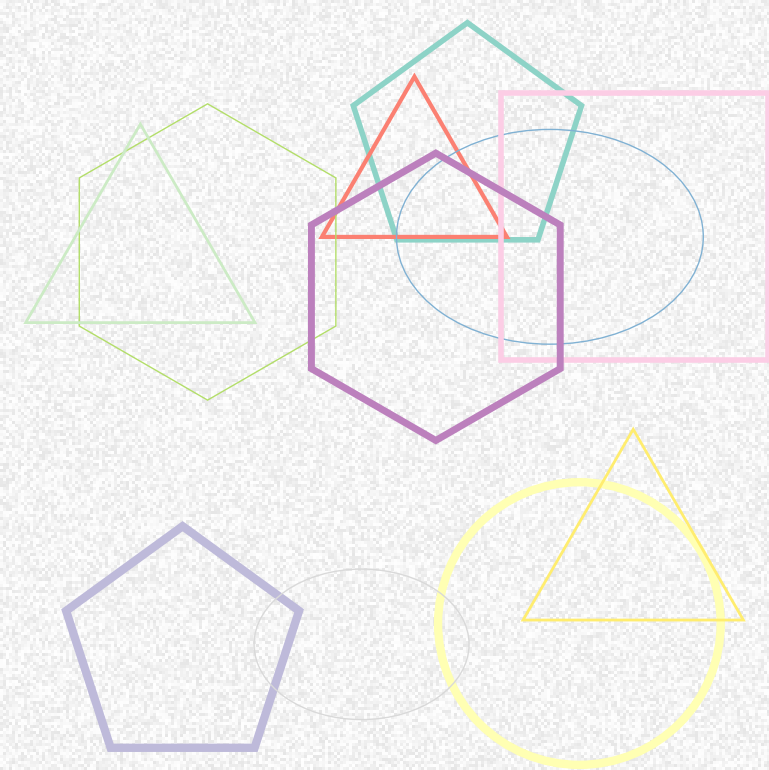[{"shape": "pentagon", "thickness": 2, "radius": 0.78, "center": [0.607, 0.815]}, {"shape": "circle", "thickness": 3, "radius": 0.92, "center": [0.752, 0.19]}, {"shape": "pentagon", "thickness": 3, "radius": 0.8, "center": [0.237, 0.158]}, {"shape": "triangle", "thickness": 1.5, "radius": 0.69, "center": [0.538, 0.762]}, {"shape": "oval", "thickness": 0.5, "radius": 1.0, "center": [0.714, 0.692]}, {"shape": "hexagon", "thickness": 0.5, "radius": 0.96, "center": [0.27, 0.673]}, {"shape": "square", "thickness": 2, "radius": 0.87, "center": [0.824, 0.706]}, {"shape": "oval", "thickness": 0.5, "radius": 0.7, "center": [0.47, 0.163]}, {"shape": "hexagon", "thickness": 2.5, "radius": 0.93, "center": [0.566, 0.615]}, {"shape": "triangle", "thickness": 1, "radius": 0.86, "center": [0.182, 0.667]}, {"shape": "triangle", "thickness": 1, "radius": 0.83, "center": [0.822, 0.277]}]